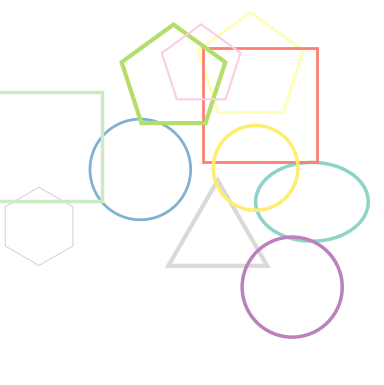[{"shape": "oval", "thickness": 2.5, "radius": 0.73, "center": [0.81, 0.476]}, {"shape": "pentagon", "thickness": 2, "radius": 0.72, "center": [0.651, 0.824]}, {"shape": "hexagon", "thickness": 0.5, "radius": 0.51, "center": [0.101, 0.412]}, {"shape": "square", "thickness": 2, "radius": 0.74, "center": [0.674, 0.728]}, {"shape": "circle", "thickness": 2, "radius": 0.65, "center": [0.364, 0.56]}, {"shape": "pentagon", "thickness": 3, "radius": 0.71, "center": [0.451, 0.795]}, {"shape": "pentagon", "thickness": 1.5, "radius": 0.54, "center": [0.523, 0.829]}, {"shape": "triangle", "thickness": 3, "radius": 0.74, "center": [0.566, 0.384]}, {"shape": "circle", "thickness": 2.5, "radius": 0.65, "center": [0.759, 0.254]}, {"shape": "square", "thickness": 2.5, "radius": 0.71, "center": [0.122, 0.619]}, {"shape": "circle", "thickness": 2.5, "radius": 0.55, "center": [0.664, 0.564]}]